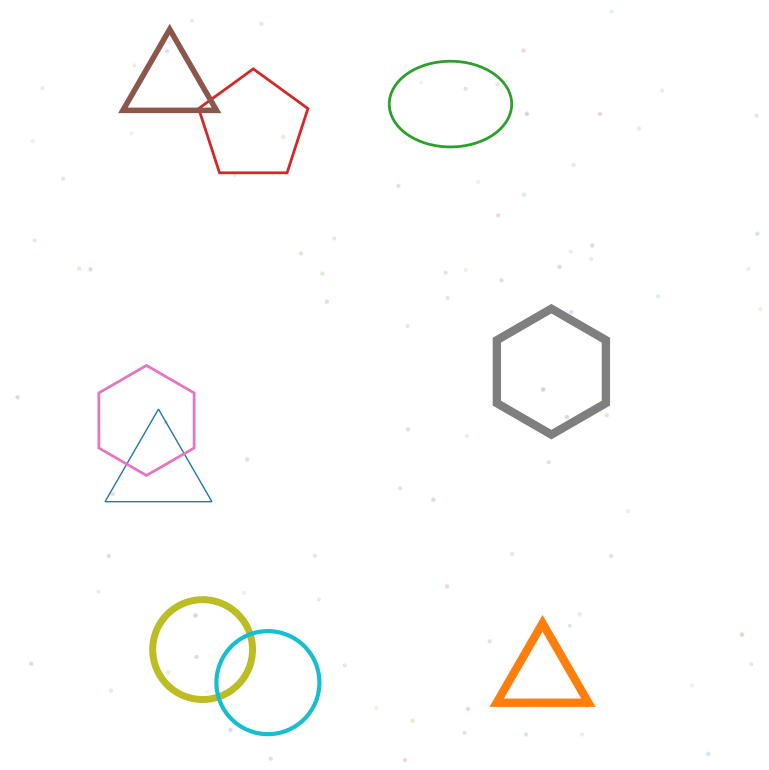[{"shape": "triangle", "thickness": 0.5, "radius": 0.4, "center": [0.206, 0.389]}, {"shape": "triangle", "thickness": 3, "radius": 0.34, "center": [0.705, 0.122]}, {"shape": "oval", "thickness": 1, "radius": 0.4, "center": [0.585, 0.865]}, {"shape": "pentagon", "thickness": 1, "radius": 0.37, "center": [0.329, 0.836]}, {"shape": "triangle", "thickness": 2, "radius": 0.35, "center": [0.22, 0.892]}, {"shape": "hexagon", "thickness": 1, "radius": 0.36, "center": [0.19, 0.454]}, {"shape": "hexagon", "thickness": 3, "radius": 0.41, "center": [0.716, 0.517]}, {"shape": "circle", "thickness": 2.5, "radius": 0.32, "center": [0.263, 0.156]}, {"shape": "circle", "thickness": 1.5, "radius": 0.33, "center": [0.348, 0.113]}]